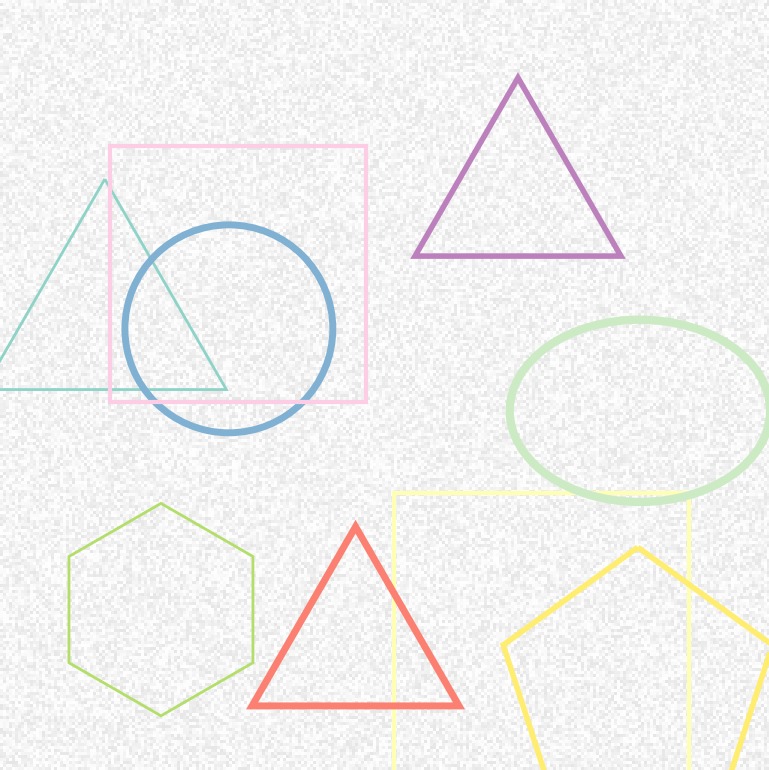[{"shape": "triangle", "thickness": 1, "radius": 0.91, "center": [0.136, 0.585]}, {"shape": "square", "thickness": 1.5, "radius": 0.96, "center": [0.703, 0.168]}, {"shape": "triangle", "thickness": 2.5, "radius": 0.78, "center": [0.462, 0.161]}, {"shape": "circle", "thickness": 2.5, "radius": 0.68, "center": [0.297, 0.573]}, {"shape": "hexagon", "thickness": 1, "radius": 0.69, "center": [0.209, 0.208]}, {"shape": "square", "thickness": 1.5, "radius": 0.83, "center": [0.309, 0.644]}, {"shape": "triangle", "thickness": 2, "radius": 0.77, "center": [0.673, 0.745]}, {"shape": "oval", "thickness": 3, "radius": 0.85, "center": [0.831, 0.466]}, {"shape": "pentagon", "thickness": 2, "radius": 0.92, "center": [0.828, 0.106]}]